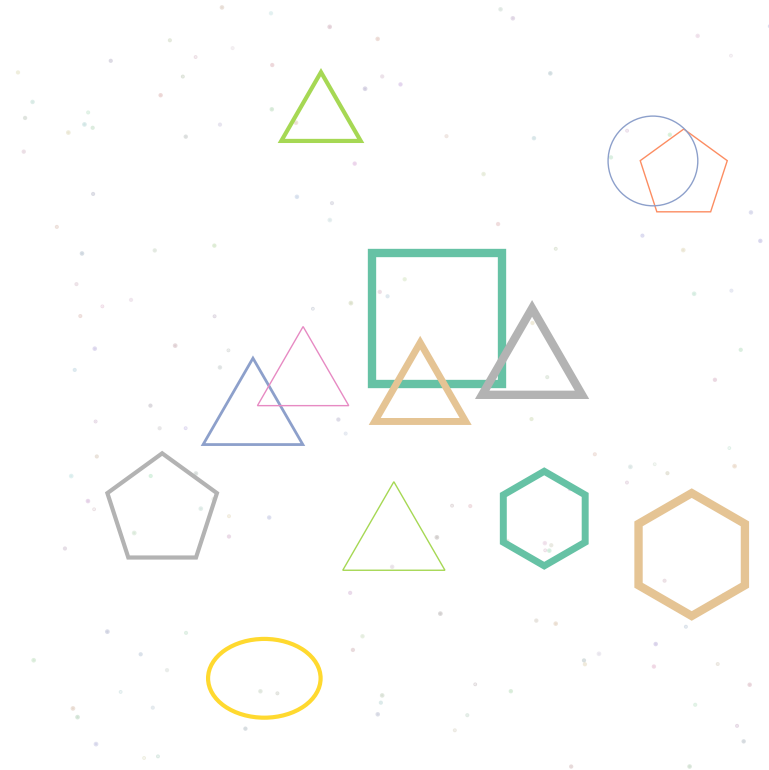[{"shape": "square", "thickness": 3, "radius": 0.42, "center": [0.568, 0.586]}, {"shape": "hexagon", "thickness": 2.5, "radius": 0.31, "center": [0.707, 0.327]}, {"shape": "pentagon", "thickness": 0.5, "radius": 0.3, "center": [0.888, 0.773]}, {"shape": "triangle", "thickness": 1, "radius": 0.37, "center": [0.329, 0.46]}, {"shape": "circle", "thickness": 0.5, "radius": 0.29, "center": [0.848, 0.791]}, {"shape": "triangle", "thickness": 0.5, "radius": 0.34, "center": [0.394, 0.507]}, {"shape": "triangle", "thickness": 1.5, "radius": 0.3, "center": [0.417, 0.847]}, {"shape": "triangle", "thickness": 0.5, "radius": 0.38, "center": [0.512, 0.298]}, {"shape": "oval", "thickness": 1.5, "radius": 0.37, "center": [0.343, 0.119]}, {"shape": "hexagon", "thickness": 3, "radius": 0.4, "center": [0.898, 0.28]}, {"shape": "triangle", "thickness": 2.5, "radius": 0.34, "center": [0.546, 0.487]}, {"shape": "pentagon", "thickness": 1.5, "radius": 0.37, "center": [0.211, 0.336]}, {"shape": "triangle", "thickness": 3, "radius": 0.37, "center": [0.691, 0.525]}]